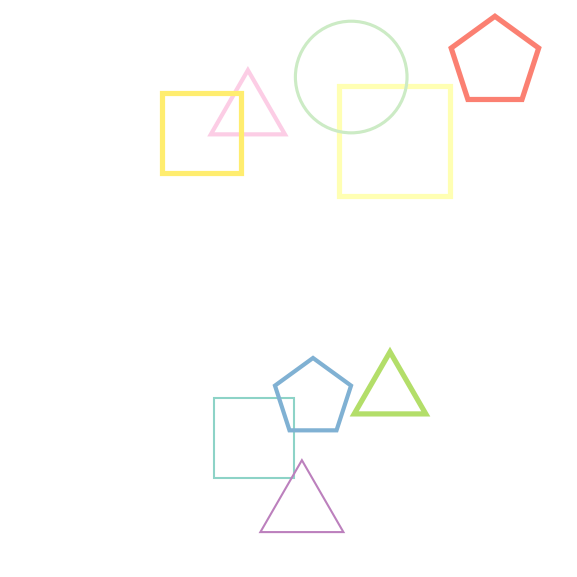[{"shape": "square", "thickness": 1, "radius": 0.35, "center": [0.44, 0.241]}, {"shape": "square", "thickness": 2.5, "radius": 0.48, "center": [0.683, 0.755]}, {"shape": "pentagon", "thickness": 2.5, "radius": 0.4, "center": [0.857, 0.891]}, {"shape": "pentagon", "thickness": 2, "radius": 0.35, "center": [0.542, 0.31]}, {"shape": "triangle", "thickness": 2.5, "radius": 0.36, "center": [0.675, 0.318]}, {"shape": "triangle", "thickness": 2, "radius": 0.37, "center": [0.429, 0.804]}, {"shape": "triangle", "thickness": 1, "radius": 0.41, "center": [0.523, 0.119]}, {"shape": "circle", "thickness": 1.5, "radius": 0.48, "center": [0.608, 0.866]}, {"shape": "square", "thickness": 2.5, "radius": 0.34, "center": [0.35, 0.769]}]